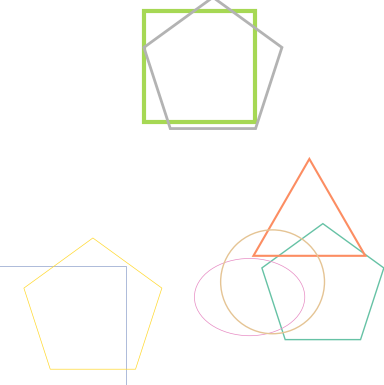[{"shape": "pentagon", "thickness": 1, "radius": 0.83, "center": [0.839, 0.253]}, {"shape": "triangle", "thickness": 1.5, "radius": 0.84, "center": [0.804, 0.419]}, {"shape": "square", "thickness": 0.5, "radius": 0.9, "center": [0.147, 0.128]}, {"shape": "oval", "thickness": 0.5, "radius": 0.72, "center": [0.648, 0.228]}, {"shape": "square", "thickness": 3, "radius": 0.72, "center": [0.519, 0.826]}, {"shape": "pentagon", "thickness": 0.5, "radius": 0.94, "center": [0.241, 0.193]}, {"shape": "circle", "thickness": 1, "radius": 0.67, "center": [0.708, 0.268]}, {"shape": "pentagon", "thickness": 2, "radius": 0.94, "center": [0.553, 0.819]}]